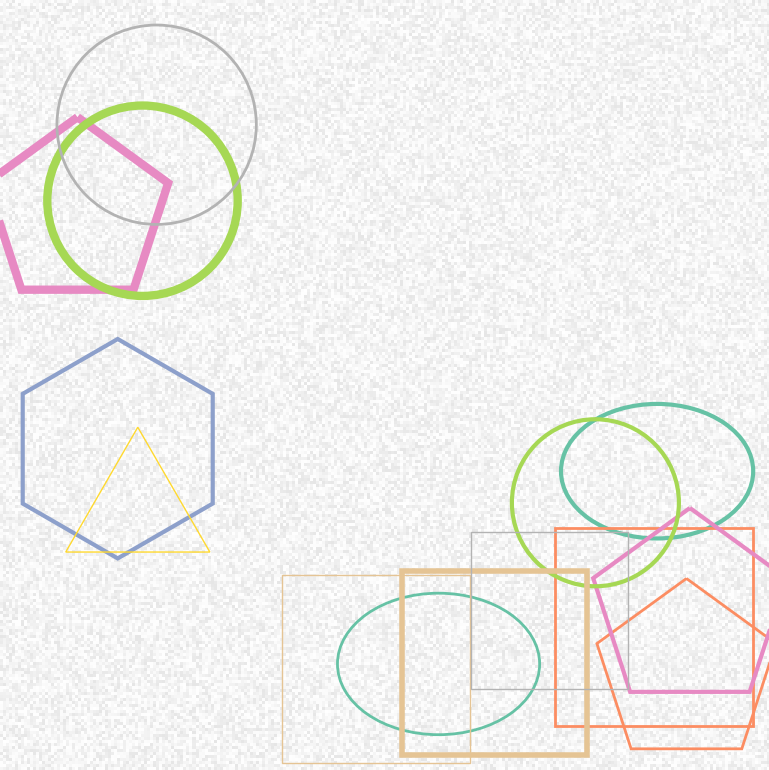[{"shape": "oval", "thickness": 1.5, "radius": 0.62, "center": [0.853, 0.388]}, {"shape": "oval", "thickness": 1, "radius": 0.66, "center": [0.57, 0.138]}, {"shape": "pentagon", "thickness": 1, "radius": 0.61, "center": [0.891, 0.126]}, {"shape": "square", "thickness": 1, "radius": 0.64, "center": [0.849, 0.185]}, {"shape": "hexagon", "thickness": 1.5, "radius": 0.71, "center": [0.153, 0.417]}, {"shape": "pentagon", "thickness": 1.5, "radius": 0.66, "center": [0.896, 0.208]}, {"shape": "pentagon", "thickness": 3, "radius": 0.62, "center": [0.101, 0.724]}, {"shape": "circle", "thickness": 3, "radius": 0.62, "center": [0.185, 0.739]}, {"shape": "circle", "thickness": 1.5, "radius": 0.54, "center": [0.773, 0.347]}, {"shape": "triangle", "thickness": 0.5, "radius": 0.54, "center": [0.179, 0.337]}, {"shape": "square", "thickness": 2, "radius": 0.6, "center": [0.642, 0.139]}, {"shape": "square", "thickness": 0.5, "radius": 0.61, "center": [0.488, 0.132]}, {"shape": "square", "thickness": 0.5, "radius": 0.51, "center": [0.714, 0.207]}, {"shape": "circle", "thickness": 1, "radius": 0.65, "center": [0.203, 0.838]}]